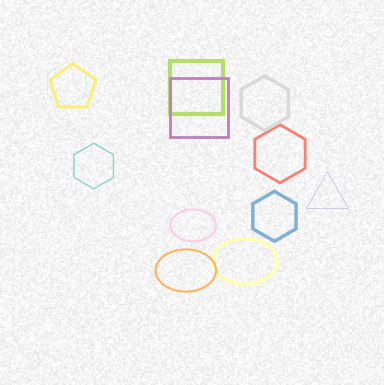[{"shape": "hexagon", "thickness": 1, "radius": 0.3, "center": [0.243, 0.569]}, {"shape": "oval", "thickness": 2.5, "radius": 0.42, "center": [0.636, 0.321]}, {"shape": "triangle", "thickness": 0.5, "radius": 0.32, "center": [0.851, 0.49]}, {"shape": "hexagon", "thickness": 2, "radius": 0.38, "center": [0.727, 0.6]}, {"shape": "hexagon", "thickness": 2.5, "radius": 0.32, "center": [0.713, 0.438]}, {"shape": "oval", "thickness": 1.5, "radius": 0.39, "center": [0.483, 0.297]}, {"shape": "square", "thickness": 3, "radius": 0.35, "center": [0.511, 0.773]}, {"shape": "oval", "thickness": 1.5, "radius": 0.3, "center": [0.502, 0.415]}, {"shape": "hexagon", "thickness": 2.5, "radius": 0.35, "center": [0.688, 0.732]}, {"shape": "square", "thickness": 2, "radius": 0.38, "center": [0.518, 0.721]}, {"shape": "hexagon", "thickness": 0.5, "radius": 0.29, "center": [0.174, 0.782]}, {"shape": "pentagon", "thickness": 2, "radius": 0.31, "center": [0.189, 0.773]}]